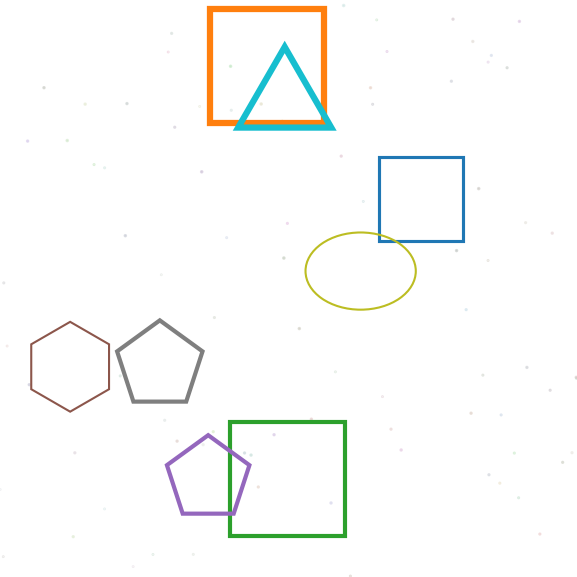[{"shape": "square", "thickness": 1.5, "radius": 0.36, "center": [0.729, 0.655]}, {"shape": "square", "thickness": 3, "radius": 0.49, "center": [0.462, 0.885]}, {"shape": "square", "thickness": 2, "radius": 0.5, "center": [0.498, 0.17]}, {"shape": "pentagon", "thickness": 2, "radius": 0.38, "center": [0.36, 0.17]}, {"shape": "hexagon", "thickness": 1, "radius": 0.39, "center": [0.121, 0.364]}, {"shape": "pentagon", "thickness": 2, "radius": 0.39, "center": [0.277, 0.367]}, {"shape": "oval", "thickness": 1, "radius": 0.48, "center": [0.625, 0.53]}, {"shape": "triangle", "thickness": 3, "radius": 0.47, "center": [0.493, 0.825]}]